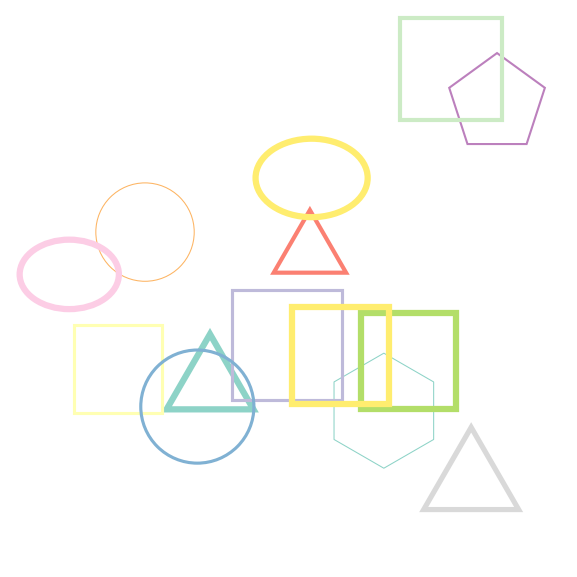[{"shape": "hexagon", "thickness": 0.5, "radius": 0.5, "center": [0.665, 0.288]}, {"shape": "triangle", "thickness": 3, "radius": 0.43, "center": [0.364, 0.334]}, {"shape": "square", "thickness": 1.5, "radius": 0.38, "center": [0.204, 0.36]}, {"shape": "square", "thickness": 1.5, "radius": 0.47, "center": [0.497, 0.402]}, {"shape": "triangle", "thickness": 2, "radius": 0.36, "center": [0.537, 0.563]}, {"shape": "circle", "thickness": 1.5, "radius": 0.49, "center": [0.342, 0.295]}, {"shape": "circle", "thickness": 0.5, "radius": 0.43, "center": [0.251, 0.597]}, {"shape": "square", "thickness": 3, "radius": 0.41, "center": [0.707, 0.374]}, {"shape": "oval", "thickness": 3, "radius": 0.43, "center": [0.12, 0.524]}, {"shape": "triangle", "thickness": 2.5, "radius": 0.47, "center": [0.816, 0.164]}, {"shape": "pentagon", "thickness": 1, "radius": 0.44, "center": [0.861, 0.82]}, {"shape": "square", "thickness": 2, "radius": 0.44, "center": [0.781, 0.879]}, {"shape": "oval", "thickness": 3, "radius": 0.49, "center": [0.54, 0.691]}, {"shape": "square", "thickness": 3, "radius": 0.42, "center": [0.589, 0.384]}]